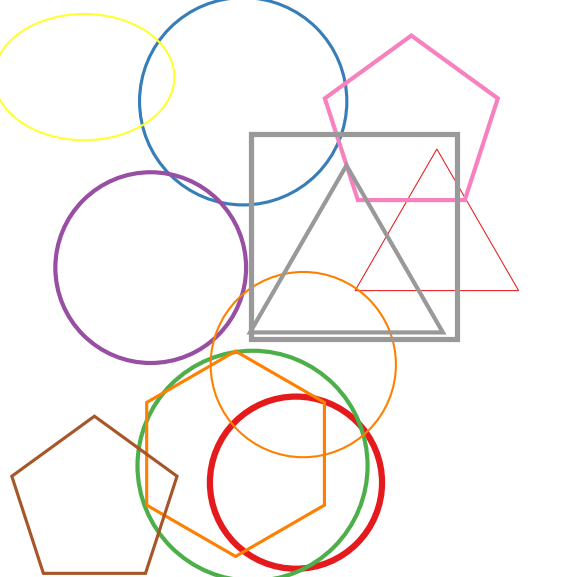[{"shape": "triangle", "thickness": 0.5, "radius": 0.82, "center": [0.756, 0.578]}, {"shape": "circle", "thickness": 3, "radius": 0.75, "center": [0.513, 0.163]}, {"shape": "circle", "thickness": 1.5, "radius": 0.9, "center": [0.421, 0.824]}, {"shape": "circle", "thickness": 2, "radius": 1.0, "center": [0.437, 0.193]}, {"shape": "circle", "thickness": 2, "radius": 0.83, "center": [0.261, 0.536]}, {"shape": "hexagon", "thickness": 1.5, "radius": 0.89, "center": [0.408, 0.213]}, {"shape": "circle", "thickness": 1, "radius": 0.8, "center": [0.525, 0.368]}, {"shape": "oval", "thickness": 1, "radius": 0.78, "center": [0.146, 0.866]}, {"shape": "pentagon", "thickness": 1.5, "radius": 0.75, "center": [0.164, 0.128]}, {"shape": "pentagon", "thickness": 2, "radius": 0.79, "center": [0.712, 0.78]}, {"shape": "square", "thickness": 2.5, "radius": 0.89, "center": [0.613, 0.59]}, {"shape": "triangle", "thickness": 2, "radius": 0.96, "center": [0.6, 0.52]}]